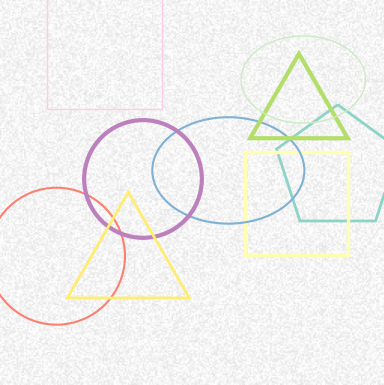[{"shape": "pentagon", "thickness": 2, "radius": 0.84, "center": [0.877, 0.561]}, {"shape": "square", "thickness": 2.5, "radius": 0.67, "center": [0.77, 0.472]}, {"shape": "circle", "thickness": 1.5, "radius": 0.89, "center": [0.147, 0.335]}, {"shape": "oval", "thickness": 1.5, "radius": 0.99, "center": [0.593, 0.557]}, {"shape": "triangle", "thickness": 3, "radius": 0.73, "center": [0.777, 0.714]}, {"shape": "square", "thickness": 1, "radius": 0.75, "center": [0.272, 0.866]}, {"shape": "circle", "thickness": 3, "radius": 0.76, "center": [0.371, 0.535]}, {"shape": "oval", "thickness": 1, "radius": 0.81, "center": [0.788, 0.794]}, {"shape": "triangle", "thickness": 2, "radius": 0.92, "center": [0.333, 0.318]}]